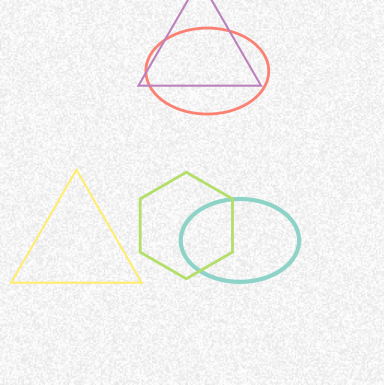[{"shape": "oval", "thickness": 3, "radius": 0.77, "center": [0.623, 0.376]}, {"shape": "oval", "thickness": 2, "radius": 0.8, "center": [0.538, 0.815]}, {"shape": "hexagon", "thickness": 2, "radius": 0.69, "center": [0.484, 0.414]}, {"shape": "triangle", "thickness": 1.5, "radius": 0.92, "center": [0.519, 0.869]}, {"shape": "triangle", "thickness": 1.5, "radius": 0.98, "center": [0.199, 0.364]}]